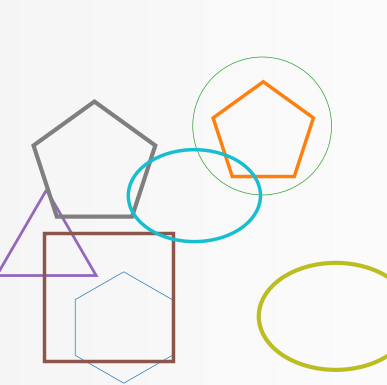[{"shape": "hexagon", "thickness": 0.5, "radius": 0.72, "center": [0.319, 0.149]}, {"shape": "pentagon", "thickness": 2.5, "radius": 0.68, "center": [0.679, 0.652]}, {"shape": "circle", "thickness": 0.5, "radius": 0.9, "center": [0.677, 0.673]}, {"shape": "triangle", "thickness": 2, "radius": 0.74, "center": [0.12, 0.358]}, {"shape": "square", "thickness": 2.5, "radius": 0.83, "center": [0.28, 0.228]}, {"shape": "pentagon", "thickness": 3, "radius": 0.83, "center": [0.244, 0.571]}, {"shape": "oval", "thickness": 3, "radius": 0.99, "center": [0.866, 0.178]}, {"shape": "oval", "thickness": 2.5, "radius": 0.85, "center": [0.502, 0.492]}]